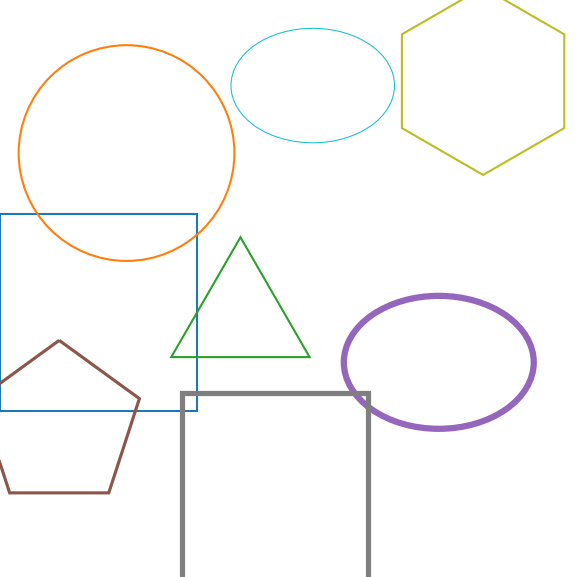[{"shape": "square", "thickness": 1, "radius": 0.86, "center": [0.17, 0.458]}, {"shape": "circle", "thickness": 1, "radius": 0.93, "center": [0.219, 0.734]}, {"shape": "triangle", "thickness": 1, "radius": 0.69, "center": [0.416, 0.45]}, {"shape": "oval", "thickness": 3, "radius": 0.82, "center": [0.76, 0.372]}, {"shape": "pentagon", "thickness": 1.5, "radius": 0.73, "center": [0.103, 0.264]}, {"shape": "square", "thickness": 2.5, "radius": 0.8, "center": [0.476, 0.159]}, {"shape": "hexagon", "thickness": 1, "radius": 0.81, "center": [0.836, 0.859]}, {"shape": "oval", "thickness": 0.5, "radius": 0.71, "center": [0.542, 0.851]}]